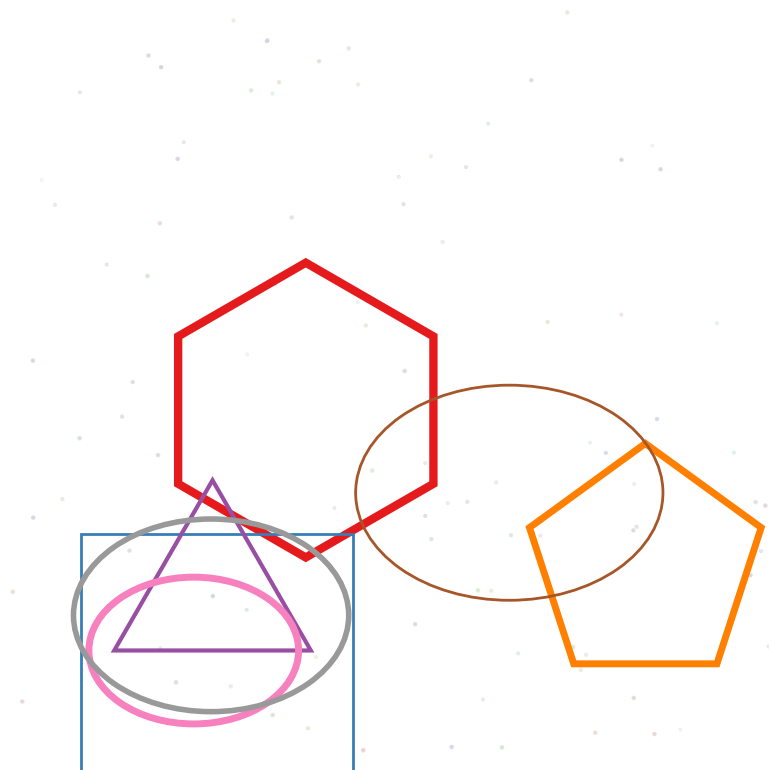[{"shape": "hexagon", "thickness": 3, "radius": 0.96, "center": [0.397, 0.467]}, {"shape": "square", "thickness": 1, "radius": 0.88, "center": [0.282, 0.13]}, {"shape": "triangle", "thickness": 1.5, "radius": 0.74, "center": [0.276, 0.229]}, {"shape": "pentagon", "thickness": 2.5, "radius": 0.79, "center": [0.838, 0.266]}, {"shape": "oval", "thickness": 1, "radius": 1.0, "center": [0.661, 0.36]}, {"shape": "oval", "thickness": 2.5, "radius": 0.68, "center": [0.252, 0.155]}, {"shape": "oval", "thickness": 2, "radius": 0.89, "center": [0.274, 0.201]}]